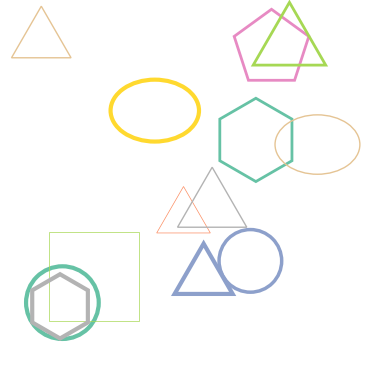[{"shape": "circle", "thickness": 3, "radius": 0.47, "center": [0.162, 0.214]}, {"shape": "hexagon", "thickness": 2, "radius": 0.54, "center": [0.665, 0.637]}, {"shape": "triangle", "thickness": 0.5, "radius": 0.4, "center": [0.477, 0.435]}, {"shape": "circle", "thickness": 2.5, "radius": 0.41, "center": [0.65, 0.322]}, {"shape": "triangle", "thickness": 3, "radius": 0.44, "center": [0.529, 0.28]}, {"shape": "pentagon", "thickness": 2, "radius": 0.51, "center": [0.705, 0.874]}, {"shape": "square", "thickness": 0.5, "radius": 0.58, "center": [0.245, 0.281]}, {"shape": "triangle", "thickness": 2, "radius": 0.54, "center": [0.752, 0.885]}, {"shape": "oval", "thickness": 3, "radius": 0.57, "center": [0.402, 0.713]}, {"shape": "triangle", "thickness": 1, "radius": 0.45, "center": [0.107, 0.895]}, {"shape": "oval", "thickness": 1, "radius": 0.55, "center": [0.825, 0.625]}, {"shape": "hexagon", "thickness": 3, "radius": 0.42, "center": [0.156, 0.204]}, {"shape": "triangle", "thickness": 1, "radius": 0.52, "center": [0.551, 0.462]}]